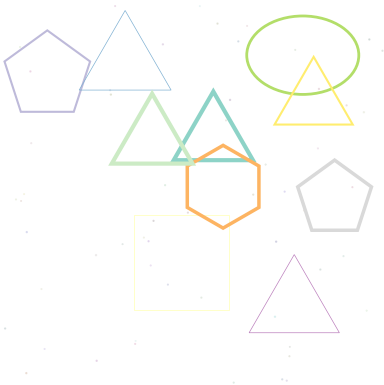[{"shape": "triangle", "thickness": 3, "radius": 0.59, "center": [0.554, 0.643]}, {"shape": "square", "thickness": 0.5, "radius": 0.62, "center": [0.471, 0.318]}, {"shape": "pentagon", "thickness": 1.5, "radius": 0.58, "center": [0.123, 0.804]}, {"shape": "triangle", "thickness": 0.5, "radius": 0.69, "center": [0.325, 0.835]}, {"shape": "hexagon", "thickness": 2.5, "radius": 0.54, "center": [0.579, 0.515]}, {"shape": "oval", "thickness": 2, "radius": 0.73, "center": [0.786, 0.857]}, {"shape": "pentagon", "thickness": 2.5, "radius": 0.5, "center": [0.869, 0.483]}, {"shape": "triangle", "thickness": 0.5, "radius": 0.68, "center": [0.764, 0.203]}, {"shape": "triangle", "thickness": 3, "radius": 0.61, "center": [0.395, 0.636]}, {"shape": "triangle", "thickness": 1.5, "radius": 0.59, "center": [0.815, 0.735]}]